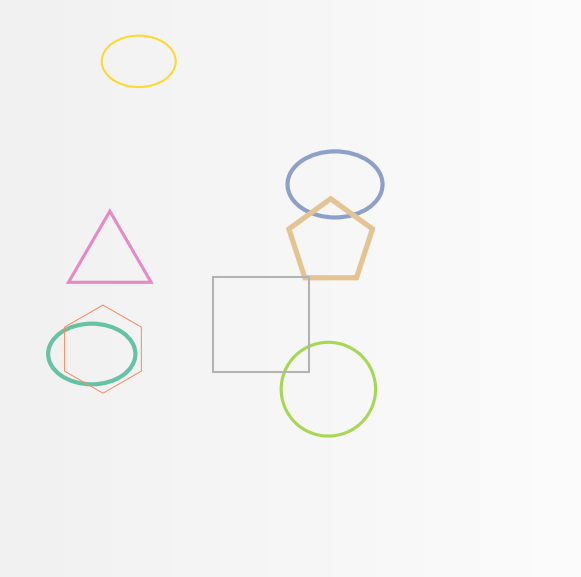[{"shape": "oval", "thickness": 2, "radius": 0.38, "center": [0.158, 0.386]}, {"shape": "hexagon", "thickness": 0.5, "radius": 0.38, "center": [0.177, 0.395]}, {"shape": "oval", "thickness": 2, "radius": 0.41, "center": [0.576, 0.68]}, {"shape": "triangle", "thickness": 1.5, "radius": 0.41, "center": [0.189, 0.551]}, {"shape": "circle", "thickness": 1.5, "radius": 0.41, "center": [0.565, 0.325]}, {"shape": "oval", "thickness": 1, "radius": 0.32, "center": [0.239, 0.893]}, {"shape": "pentagon", "thickness": 2.5, "radius": 0.38, "center": [0.569, 0.579]}, {"shape": "square", "thickness": 1, "radius": 0.41, "center": [0.449, 0.437]}]